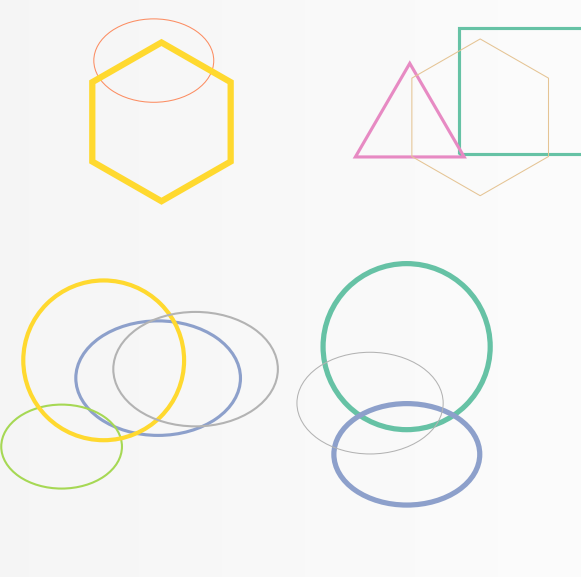[{"shape": "circle", "thickness": 2.5, "radius": 0.72, "center": [0.7, 0.399]}, {"shape": "square", "thickness": 1.5, "radius": 0.54, "center": [0.899, 0.841]}, {"shape": "oval", "thickness": 0.5, "radius": 0.52, "center": [0.265, 0.894]}, {"shape": "oval", "thickness": 2.5, "radius": 0.63, "center": [0.7, 0.212]}, {"shape": "oval", "thickness": 1.5, "radius": 0.71, "center": [0.272, 0.344]}, {"shape": "triangle", "thickness": 1.5, "radius": 0.54, "center": [0.705, 0.781]}, {"shape": "oval", "thickness": 1, "radius": 0.52, "center": [0.106, 0.226]}, {"shape": "hexagon", "thickness": 3, "radius": 0.69, "center": [0.278, 0.788]}, {"shape": "circle", "thickness": 2, "radius": 0.69, "center": [0.178, 0.375]}, {"shape": "hexagon", "thickness": 0.5, "radius": 0.68, "center": [0.826, 0.796]}, {"shape": "oval", "thickness": 1, "radius": 0.71, "center": [0.336, 0.36]}, {"shape": "oval", "thickness": 0.5, "radius": 0.63, "center": [0.637, 0.301]}]